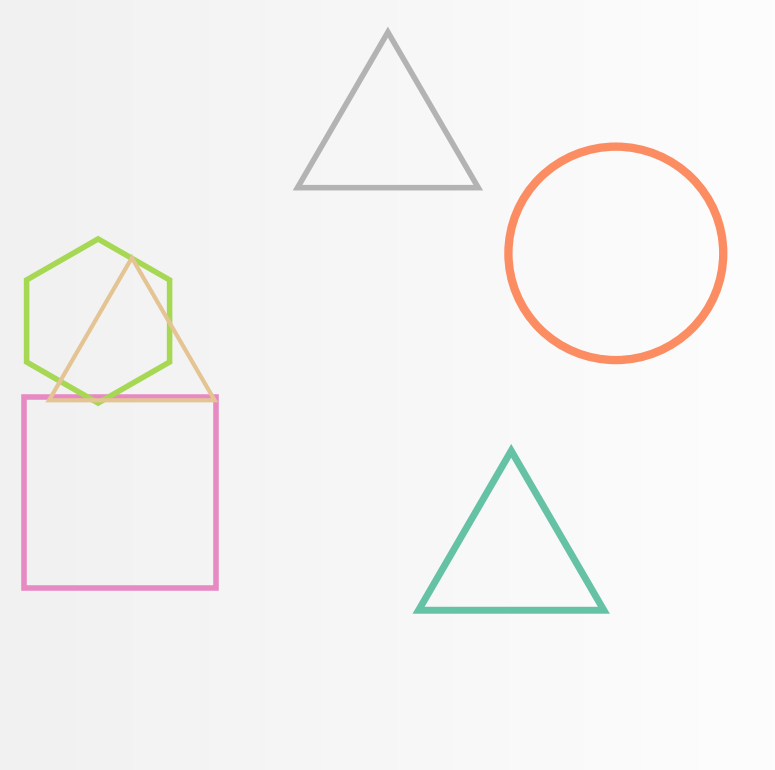[{"shape": "triangle", "thickness": 2.5, "radius": 0.69, "center": [0.66, 0.276]}, {"shape": "circle", "thickness": 3, "radius": 0.69, "center": [0.795, 0.671]}, {"shape": "square", "thickness": 2, "radius": 0.62, "center": [0.155, 0.361]}, {"shape": "hexagon", "thickness": 2, "radius": 0.53, "center": [0.127, 0.583]}, {"shape": "triangle", "thickness": 1.5, "radius": 0.62, "center": [0.17, 0.542]}, {"shape": "triangle", "thickness": 2, "radius": 0.67, "center": [0.501, 0.824]}]